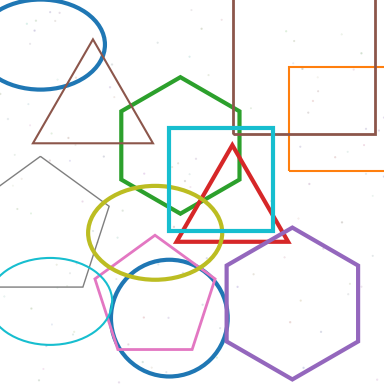[{"shape": "circle", "thickness": 3, "radius": 0.76, "center": [0.44, 0.174]}, {"shape": "oval", "thickness": 3, "radius": 0.84, "center": [0.106, 0.884]}, {"shape": "square", "thickness": 1.5, "radius": 0.67, "center": [0.886, 0.691]}, {"shape": "hexagon", "thickness": 3, "radius": 0.89, "center": [0.469, 0.622]}, {"shape": "triangle", "thickness": 3, "radius": 0.84, "center": [0.603, 0.456]}, {"shape": "hexagon", "thickness": 3, "radius": 0.99, "center": [0.759, 0.212]}, {"shape": "square", "thickness": 2, "radius": 0.93, "center": [0.79, 0.837]}, {"shape": "triangle", "thickness": 1.5, "radius": 0.9, "center": [0.241, 0.718]}, {"shape": "pentagon", "thickness": 2, "radius": 0.82, "center": [0.403, 0.225]}, {"shape": "pentagon", "thickness": 1, "radius": 0.94, "center": [0.105, 0.406]}, {"shape": "oval", "thickness": 3, "radius": 0.87, "center": [0.403, 0.395]}, {"shape": "square", "thickness": 3, "radius": 0.67, "center": [0.574, 0.534]}, {"shape": "oval", "thickness": 1.5, "radius": 0.81, "center": [0.13, 0.217]}]